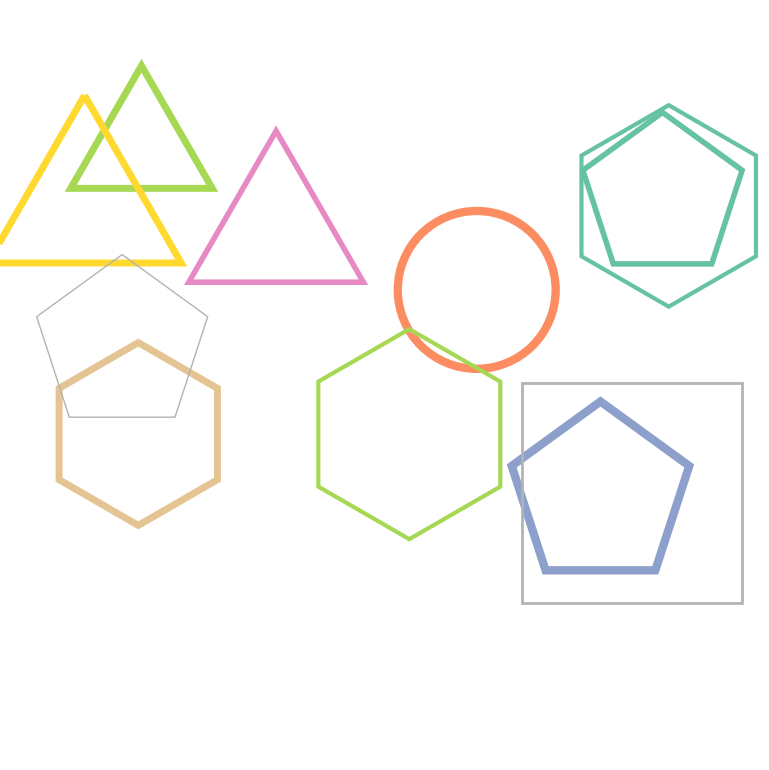[{"shape": "pentagon", "thickness": 2, "radius": 0.54, "center": [0.86, 0.745]}, {"shape": "hexagon", "thickness": 1.5, "radius": 0.65, "center": [0.868, 0.733]}, {"shape": "circle", "thickness": 3, "radius": 0.51, "center": [0.619, 0.624]}, {"shape": "pentagon", "thickness": 3, "radius": 0.61, "center": [0.78, 0.357]}, {"shape": "triangle", "thickness": 2, "radius": 0.65, "center": [0.359, 0.699]}, {"shape": "triangle", "thickness": 2.5, "radius": 0.53, "center": [0.184, 0.808]}, {"shape": "hexagon", "thickness": 1.5, "radius": 0.68, "center": [0.532, 0.436]}, {"shape": "triangle", "thickness": 2.5, "radius": 0.73, "center": [0.11, 0.731]}, {"shape": "hexagon", "thickness": 2.5, "radius": 0.59, "center": [0.18, 0.436]}, {"shape": "pentagon", "thickness": 0.5, "radius": 0.58, "center": [0.159, 0.553]}, {"shape": "square", "thickness": 1, "radius": 0.71, "center": [0.82, 0.359]}]